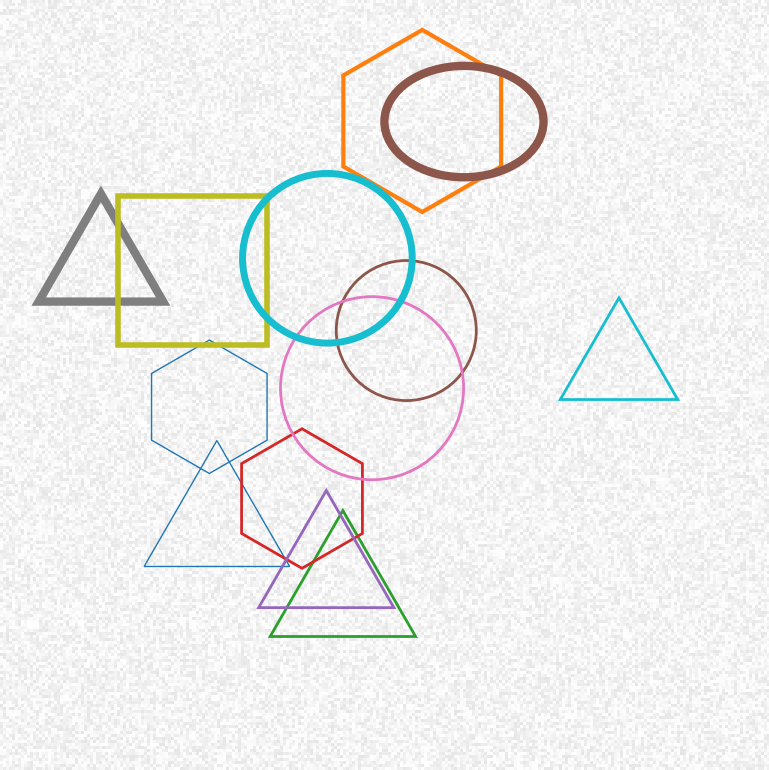[{"shape": "triangle", "thickness": 0.5, "radius": 0.55, "center": [0.282, 0.319]}, {"shape": "hexagon", "thickness": 0.5, "radius": 0.43, "center": [0.272, 0.472]}, {"shape": "hexagon", "thickness": 1.5, "radius": 0.59, "center": [0.548, 0.843]}, {"shape": "triangle", "thickness": 1, "radius": 0.55, "center": [0.445, 0.228]}, {"shape": "hexagon", "thickness": 1, "radius": 0.45, "center": [0.392, 0.353]}, {"shape": "triangle", "thickness": 1, "radius": 0.51, "center": [0.424, 0.262]}, {"shape": "oval", "thickness": 3, "radius": 0.52, "center": [0.603, 0.842]}, {"shape": "circle", "thickness": 1, "radius": 0.45, "center": [0.528, 0.571]}, {"shape": "circle", "thickness": 1, "radius": 0.59, "center": [0.483, 0.496]}, {"shape": "triangle", "thickness": 3, "radius": 0.47, "center": [0.131, 0.655]}, {"shape": "square", "thickness": 2, "radius": 0.48, "center": [0.25, 0.648]}, {"shape": "circle", "thickness": 2.5, "radius": 0.55, "center": [0.425, 0.665]}, {"shape": "triangle", "thickness": 1, "radius": 0.44, "center": [0.804, 0.525]}]